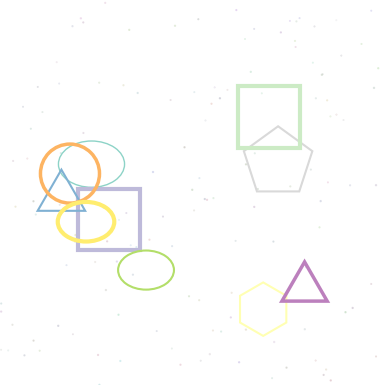[{"shape": "oval", "thickness": 1, "radius": 0.43, "center": [0.238, 0.574]}, {"shape": "hexagon", "thickness": 1.5, "radius": 0.35, "center": [0.684, 0.197]}, {"shape": "square", "thickness": 3, "radius": 0.4, "center": [0.283, 0.429]}, {"shape": "triangle", "thickness": 1.5, "radius": 0.36, "center": [0.159, 0.488]}, {"shape": "circle", "thickness": 2.5, "radius": 0.38, "center": [0.182, 0.549]}, {"shape": "oval", "thickness": 1.5, "radius": 0.36, "center": [0.379, 0.299]}, {"shape": "pentagon", "thickness": 1.5, "radius": 0.47, "center": [0.722, 0.578]}, {"shape": "triangle", "thickness": 2.5, "radius": 0.34, "center": [0.791, 0.252]}, {"shape": "square", "thickness": 3, "radius": 0.4, "center": [0.698, 0.697]}, {"shape": "oval", "thickness": 3, "radius": 0.37, "center": [0.223, 0.424]}]